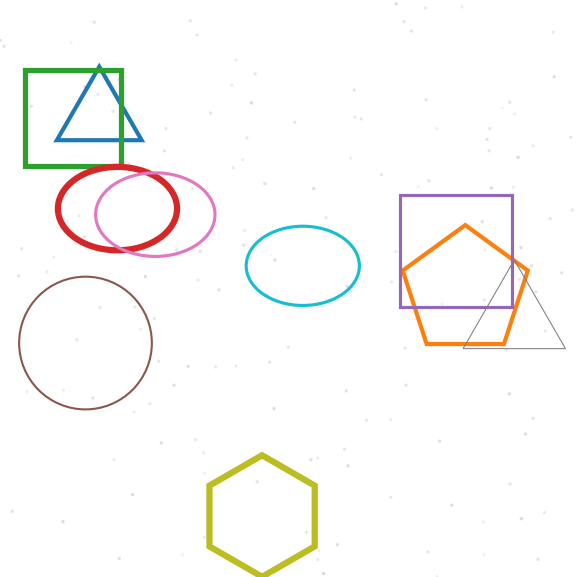[{"shape": "triangle", "thickness": 2, "radius": 0.42, "center": [0.172, 0.799]}, {"shape": "pentagon", "thickness": 2, "radius": 0.57, "center": [0.806, 0.495]}, {"shape": "square", "thickness": 2.5, "radius": 0.42, "center": [0.126, 0.794]}, {"shape": "oval", "thickness": 3, "radius": 0.52, "center": [0.203, 0.638]}, {"shape": "square", "thickness": 1.5, "radius": 0.49, "center": [0.789, 0.564]}, {"shape": "circle", "thickness": 1, "radius": 0.57, "center": [0.148, 0.405]}, {"shape": "oval", "thickness": 1.5, "radius": 0.52, "center": [0.269, 0.627]}, {"shape": "triangle", "thickness": 0.5, "radius": 0.51, "center": [0.891, 0.447]}, {"shape": "hexagon", "thickness": 3, "radius": 0.53, "center": [0.454, 0.106]}, {"shape": "oval", "thickness": 1.5, "radius": 0.49, "center": [0.524, 0.539]}]